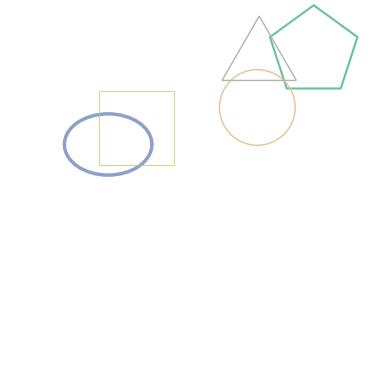[{"shape": "pentagon", "thickness": 1.5, "radius": 0.6, "center": [0.815, 0.867]}, {"shape": "oval", "thickness": 2.5, "radius": 0.57, "center": [0.281, 0.625]}, {"shape": "square", "thickness": 0.5, "radius": 0.49, "center": [0.354, 0.667]}, {"shape": "circle", "thickness": 1, "radius": 0.49, "center": [0.668, 0.721]}, {"shape": "triangle", "thickness": 1, "radius": 0.56, "center": [0.673, 0.847]}]